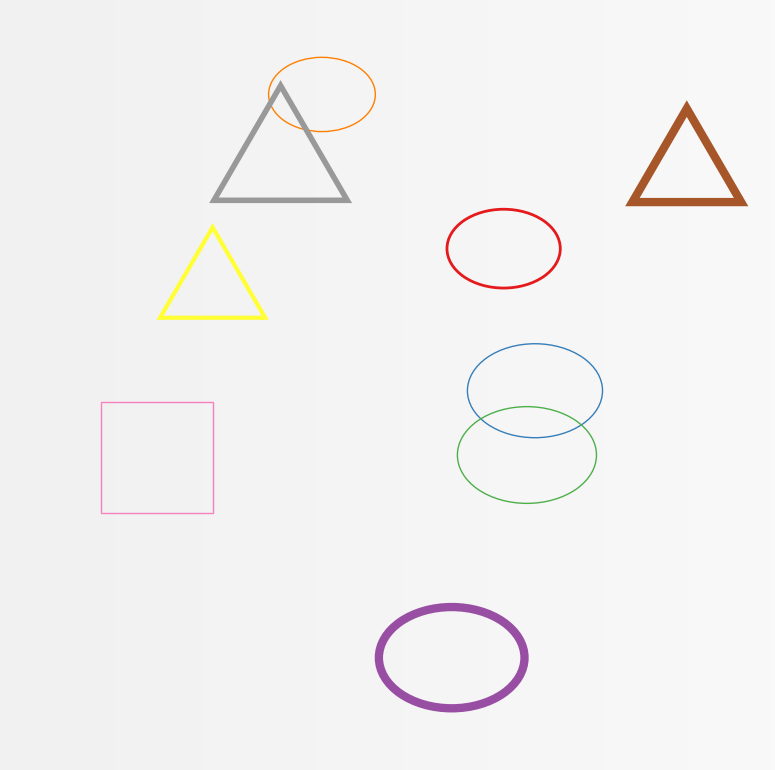[{"shape": "oval", "thickness": 1, "radius": 0.37, "center": [0.65, 0.677]}, {"shape": "oval", "thickness": 0.5, "radius": 0.44, "center": [0.69, 0.493]}, {"shape": "oval", "thickness": 0.5, "radius": 0.45, "center": [0.68, 0.409]}, {"shape": "oval", "thickness": 3, "radius": 0.47, "center": [0.583, 0.146]}, {"shape": "oval", "thickness": 0.5, "radius": 0.34, "center": [0.415, 0.877]}, {"shape": "triangle", "thickness": 1.5, "radius": 0.39, "center": [0.274, 0.626]}, {"shape": "triangle", "thickness": 3, "radius": 0.4, "center": [0.886, 0.778]}, {"shape": "square", "thickness": 0.5, "radius": 0.36, "center": [0.203, 0.406]}, {"shape": "triangle", "thickness": 2, "radius": 0.5, "center": [0.362, 0.79]}]